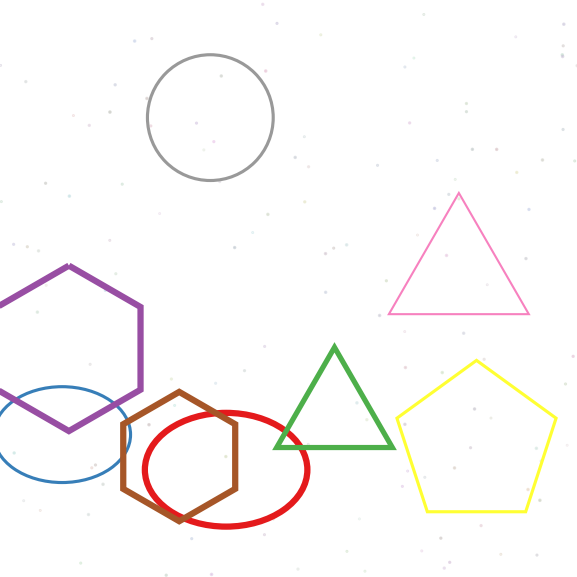[{"shape": "oval", "thickness": 3, "radius": 0.7, "center": [0.392, 0.186]}, {"shape": "oval", "thickness": 1.5, "radius": 0.59, "center": [0.108, 0.247]}, {"shape": "triangle", "thickness": 2.5, "radius": 0.58, "center": [0.579, 0.282]}, {"shape": "hexagon", "thickness": 3, "radius": 0.72, "center": [0.119, 0.396]}, {"shape": "pentagon", "thickness": 1.5, "radius": 0.72, "center": [0.825, 0.23]}, {"shape": "hexagon", "thickness": 3, "radius": 0.56, "center": [0.31, 0.209]}, {"shape": "triangle", "thickness": 1, "radius": 0.7, "center": [0.795, 0.525]}, {"shape": "circle", "thickness": 1.5, "radius": 0.54, "center": [0.364, 0.795]}]